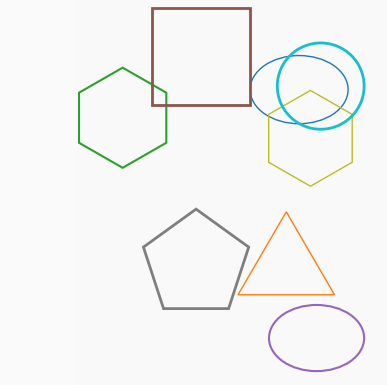[{"shape": "oval", "thickness": 1, "radius": 0.63, "center": [0.772, 0.767]}, {"shape": "triangle", "thickness": 1, "radius": 0.72, "center": [0.739, 0.306]}, {"shape": "hexagon", "thickness": 1.5, "radius": 0.65, "center": [0.317, 0.694]}, {"shape": "oval", "thickness": 1.5, "radius": 0.61, "center": [0.817, 0.122]}, {"shape": "square", "thickness": 2, "radius": 0.63, "center": [0.518, 0.852]}, {"shape": "pentagon", "thickness": 2, "radius": 0.71, "center": [0.506, 0.314]}, {"shape": "hexagon", "thickness": 1, "radius": 0.62, "center": [0.801, 0.641]}, {"shape": "circle", "thickness": 2, "radius": 0.56, "center": [0.828, 0.776]}]